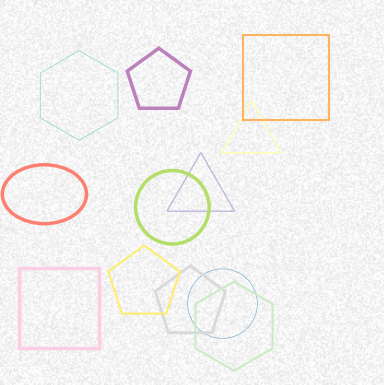[{"shape": "hexagon", "thickness": 0.5, "radius": 0.58, "center": [0.205, 0.752]}, {"shape": "triangle", "thickness": 1, "radius": 0.45, "center": [0.653, 0.648]}, {"shape": "triangle", "thickness": 1, "radius": 0.51, "center": [0.522, 0.502]}, {"shape": "oval", "thickness": 2.5, "radius": 0.55, "center": [0.115, 0.496]}, {"shape": "circle", "thickness": 0.5, "radius": 0.45, "center": [0.578, 0.211]}, {"shape": "square", "thickness": 1.5, "radius": 0.55, "center": [0.743, 0.798]}, {"shape": "circle", "thickness": 2.5, "radius": 0.48, "center": [0.448, 0.462]}, {"shape": "square", "thickness": 2.5, "radius": 0.52, "center": [0.153, 0.2]}, {"shape": "pentagon", "thickness": 2, "radius": 0.48, "center": [0.494, 0.213]}, {"shape": "pentagon", "thickness": 2.5, "radius": 0.43, "center": [0.413, 0.789]}, {"shape": "hexagon", "thickness": 1.5, "radius": 0.58, "center": [0.608, 0.153]}, {"shape": "pentagon", "thickness": 1.5, "radius": 0.49, "center": [0.374, 0.264]}]